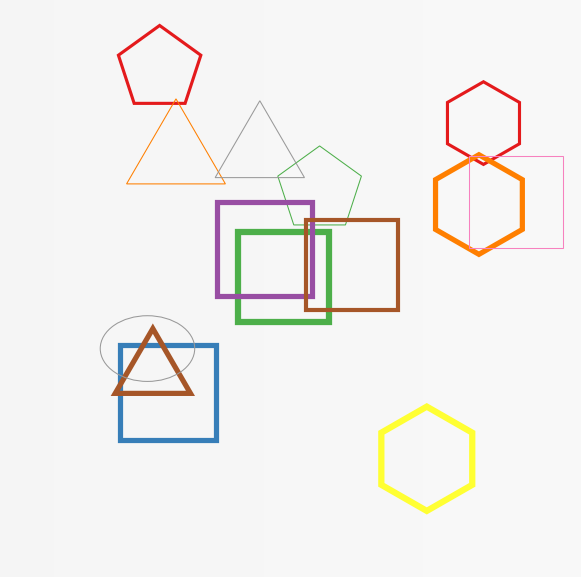[{"shape": "hexagon", "thickness": 1.5, "radius": 0.36, "center": [0.832, 0.786]}, {"shape": "pentagon", "thickness": 1.5, "radius": 0.37, "center": [0.275, 0.88]}, {"shape": "square", "thickness": 2.5, "radius": 0.41, "center": [0.289, 0.319]}, {"shape": "pentagon", "thickness": 0.5, "radius": 0.38, "center": [0.55, 0.671]}, {"shape": "square", "thickness": 3, "radius": 0.39, "center": [0.488, 0.52]}, {"shape": "square", "thickness": 2.5, "radius": 0.41, "center": [0.454, 0.568]}, {"shape": "triangle", "thickness": 0.5, "radius": 0.49, "center": [0.303, 0.73]}, {"shape": "hexagon", "thickness": 2.5, "radius": 0.43, "center": [0.824, 0.645]}, {"shape": "hexagon", "thickness": 3, "radius": 0.45, "center": [0.734, 0.205]}, {"shape": "triangle", "thickness": 2.5, "radius": 0.37, "center": [0.263, 0.355]}, {"shape": "square", "thickness": 2, "radius": 0.39, "center": [0.605, 0.54]}, {"shape": "square", "thickness": 0.5, "radius": 0.4, "center": [0.888, 0.65]}, {"shape": "oval", "thickness": 0.5, "radius": 0.41, "center": [0.254, 0.396]}, {"shape": "triangle", "thickness": 0.5, "radius": 0.44, "center": [0.447, 0.736]}]